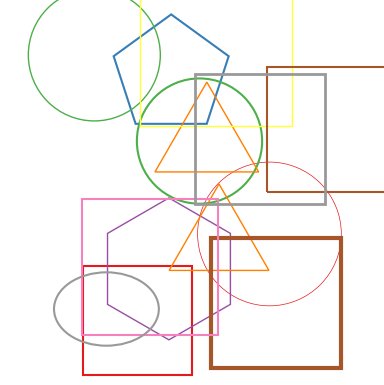[{"shape": "square", "thickness": 1.5, "radius": 0.71, "center": [0.357, 0.167]}, {"shape": "circle", "thickness": 0.5, "radius": 0.93, "center": [0.7, 0.392]}, {"shape": "pentagon", "thickness": 1.5, "radius": 0.79, "center": [0.445, 0.805]}, {"shape": "circle", "thickness": 1.5, "radius": 0.81, "center": [0.518, 0.634]}, {"shape": "circle", "thickness": 1, "radius": 0.86, "center": [0.245, 0.857]}, {"shape": "hexagon", "thickness": 1, "radius": 0.92, "center": [0.439, 0.302]}, {"shape": "triangle", "thickness": 1, "radius": 0.75, "center": [0.569, 0.372]}, {"shape": "triangle", "thickness": 1, "radius": 0.78, "center": [0.537, 0.631]}, {"shape": "square", "thickness": 1, "radius": 0.99, "center": [0.561, 0.87]}, {"shape": "square", "thickness": 1.5, "radius": 0.81, "center": [0.855, 0.663]}, {"shape": "square", "thickness": 3, "radius": 0.84, "center": [0.717, 0.214]}, {"shape": "square", "thickness": 1.5, "radius": 0.88, "center": [0.389, 0.306]}, {"shape": "oval", "thickness": 1.5, "radius": 0.68, "center": [0.276, 0.197]}, {"shape": "square", "thickness": 2, "radius": 0.84, "center": [0.675, 0.64]}]